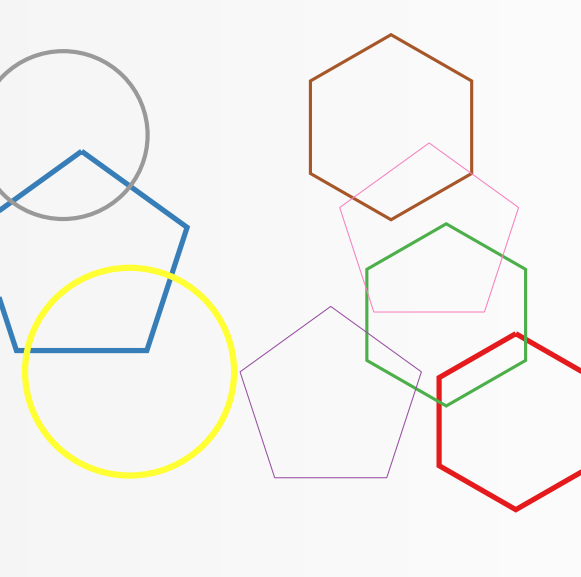[{"shape": "hexagon", "thickness": 2.5, "radius": 0.76, "center": [0.887, 0.269]}, {"shape": "pentagon", "thickness": 2.5, "radius": 0.95, "center": [0.14, 0.546]}, {"shape": "hexagon", "thickness": 1.5, "radius": 0.79, "center": [0.768, 0.454]}, {"shape": "pentagon", "thickness": 0.5, "radius": 0.82, "center": [0.569, 0.305]}, {"shape": "circle", "thickness": 3, "radius": 0.9, "center": [0.223, 0.356]}, {"shape": "hexagon", "thickness": 1.5, "radius": 0.8, "center": [0.673, 0.779]}, {"shape": "pentagon", "thickness": 0.5, "radius": 0.81, "center": [0.738, 0.59]}, {"shape": "circle", "thickness": 2, "radius": 0.73, "center": [0.109, 0.765]}]